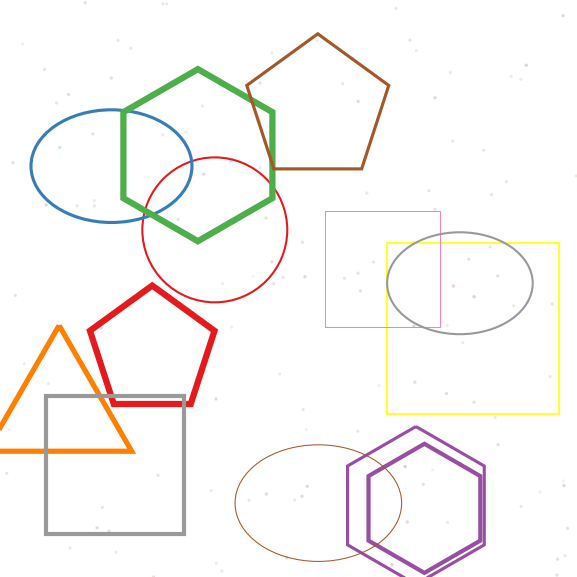[{"shape": "pentagon", "thickness": 3, "radius": 0.57, "center": [0.264, 0.391]}, {"shape": "circle", "thickness": 1, "radius": 0.63, "center": [0.372, 0.601]}, {"shape": "oval", "thickness": 1.5, "radius": 0.7, "center": [0.193, 0.711]}, {"shape": "hexagon", "thickness": 3, "radius": 0.74, "center": [0.343, 0.73]}, {"shape": "hexagon", "thickness": 2, "radius": 0.56, "center": [0.735, 0.119]}, {"shape": "hexagon", "thickness": 1.5, "radius": 0.68, "center": [0.72, 0.124]}, {"shape": "triangle", "thickness": 2.5, "radius": 0.73, "center": [0.102, 0.29]}, {"shape": "square", "thickness": 1, "radius": 0.74, "center": [0.819, 0.431]}, {"shape": "oval", "thickness": 0.5, "radius": 0.72, "center": [0.551, 0.128]}, {"shape": "pentagon", "thickness": 1.5, "radius": 0.65, "center": [0.55, 0.811]}, {"shape": "square", "thickness": 0.5, "radius": 0.5, "center": [0.662, 0.533]}, {"shape": "square", "thickness": 2, "radius": 0.6, "center": [0.199, 0.194]}, {"shape": "oval", "thickness": 1, "radius": 0.63, "center": [0.796, 0.509]}]